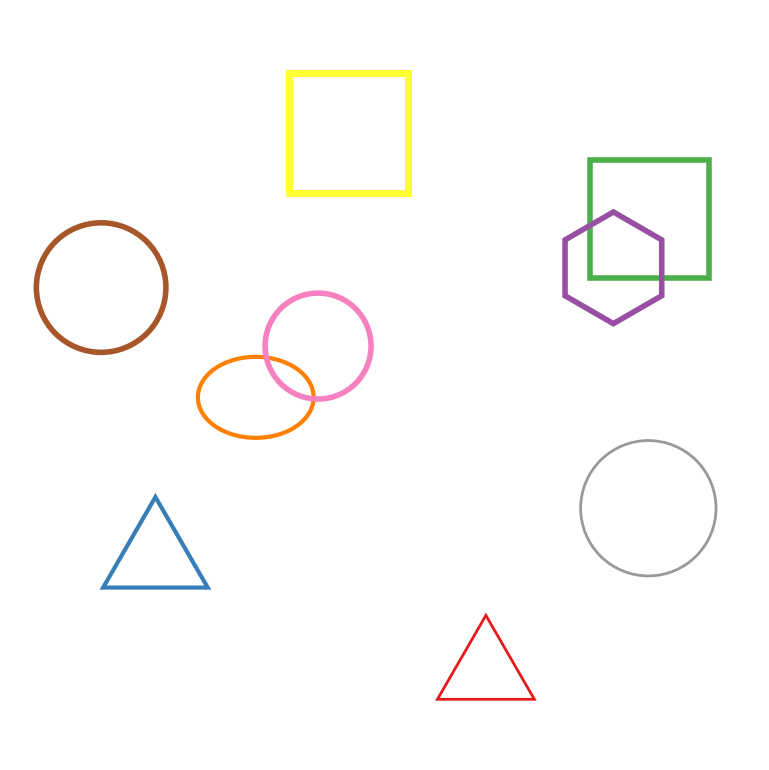[{"shape": "triangle", "thickness": 1, "radius": 0.36, "center": [0.631, 0.128]}, {"shape": "triangle", "thickness": 1.5, "radius": 0.39, "center": [0.202, 0.276]}, {"shape": "square", "thickness": 2, "radius": 0.38, "center": [0.844, 0.715]}, {"shape": "hexagon", "thickness": 2, "radius": 0.36, "center": [0.797, 0.652]}, {"shape": "oval", "thickness": 1.5, "radius": 0.38, "center": [0.332, 0.484]}, {"shape": "square", "thickness": 2.5, "radius": 0.39, "center": [0.453, 0.827]}, {"shape": "circle", "thickness": 2, "radius": 0.42, "center": [0.131, 0.627]}, {"shape": "circle", "thickness": 2, "radius": 0.34, "center": [0.413, 0.551]}, {"shape": "circle", "thickness": 1, "radius": 0.44, "center": [0.842, 0.34]}]